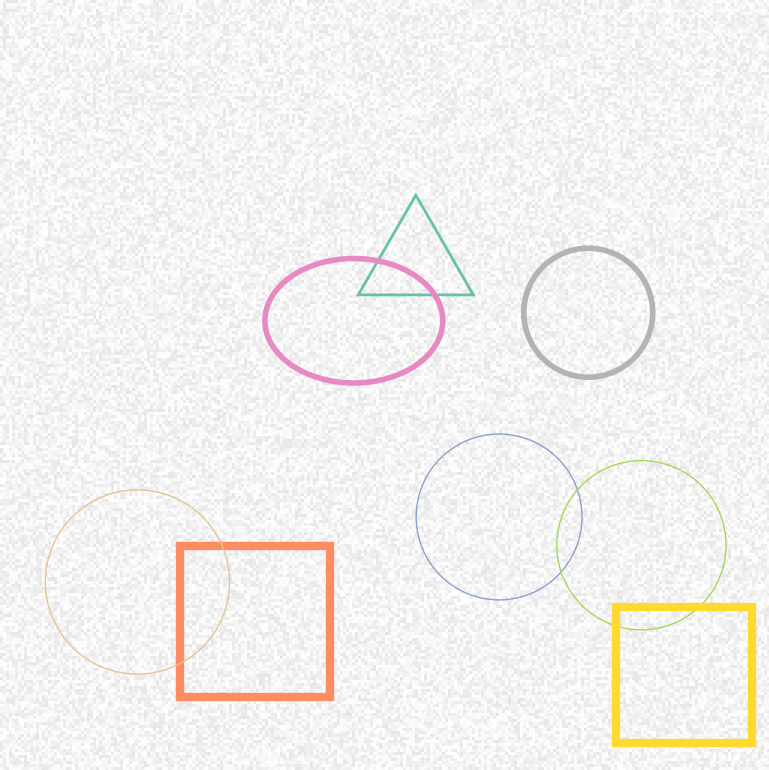[{"shape": "triangle", "thickness": 1, "radius": 0.43, "center": [0.54, 0.66]}, {"shape": "square", "thickness": 3, "radius": 0.49, "center": [0.331, 0.193]}, {"shape": "circle", "thickness": 0.5, "radius": 0.54, "center": [0.648, 0.329]}, {"shape": "oval", "thickness": 2, "radius": 0.58, "center": [0.46, 0.583]}, {"shape": "circle", "thickness": 0.5, "radius": 0.55, "center": [0.833, 0.292]}, {"shape": "square", "thickness": 3, "radius": 0.44, "center": [0.889, 0.123]}, {"shape": "circle", "thickness": 0.5, "radius": 0.6, "center": [0.178, 0.244]}, {"shape": "circle", "thickness": 2, "radius": 0.42, "center": [0.764, 0.594]}]